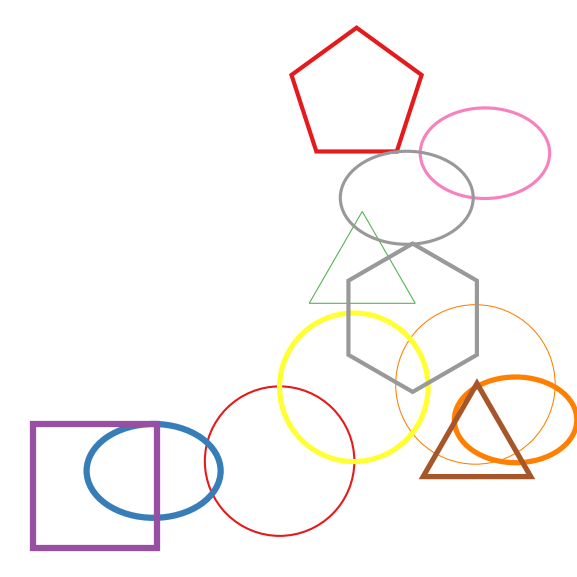[{"shape": "circle", "thickness": 1, "radius": 0.65, "center": [0.484, 0.201]}, {"shape": "pentagon", "thickness": 2, "radius": 0.59, "center": [0.617, 0.833]}, {"shape": "oval", "thickness": 3, "radius": 0.58, "center": [0.266, 0.184]}, {"shape": "triangle", "thickness": 0.5, "radius": 0.53, "center": [0.627, 0.527]}, {"shape": "square", "thickness": 3, "radius": 0.54, "center": [0.165, 0.157]}, {"shape": "circle", "thickness": 0.5, "radius": 0.69, "center": [0.823, 0.333]}, {"shape": "oval", "thickness": 2.5, "radius": 0.53, "center": [0.893, 0.272]}, {"shape": "circle", "thickness": 2.5, "radius": 0.64, "center": [0.613, 0.328]}, {"shape": "triangle", "thickness": 2.5, "radius": 0.54, "center": [0.826, 0.228]}, {"shape": "oval", "thickness": 1.5, "radius": 0.56, "center": [0.84, 0.734]}, {"shape": "hexagon", "thickness": 2, "radius": 0.64, "center": [0.715, 0.449]}, {"shape": "oval", "thickness": 1.5, "radius": 0.58, "center": [0.704, 0.657]}]